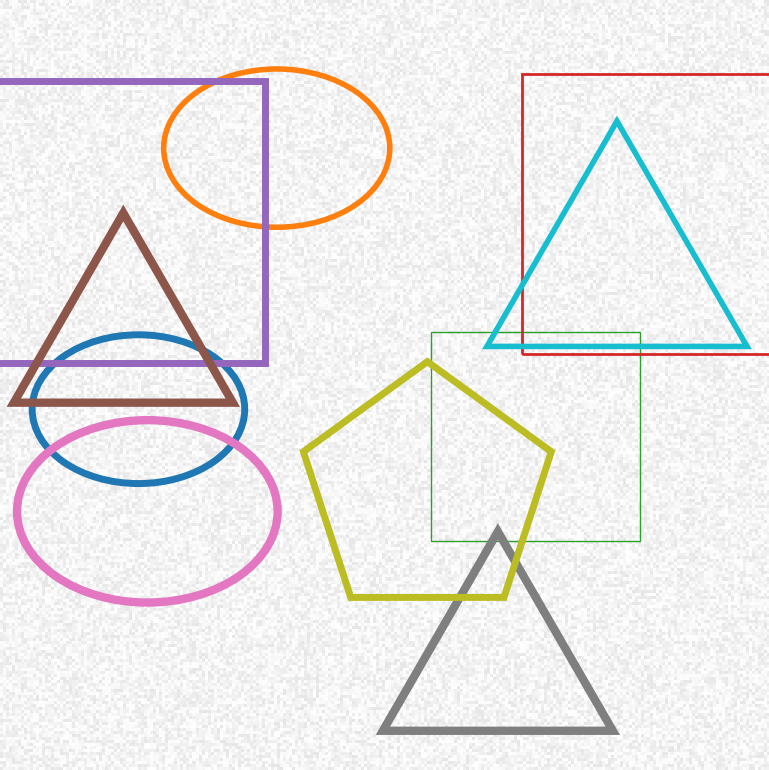[{"shape": "oval", "thickness": 2.5, "radius": 0.69, "center": [0.18, 0.469]}, {"shape": "oval", "thickness": 2, "radius": 0.73, "center": [0.359, 0.808]}, {"shape": "square", "thickness": 0.5, "radius": 0.68, "center": [0.695, 0.434]}, {"shape": "square", "thickness": 1, "radius": 0.91, "center": [0.861, 0.722]}, {"shape": "square", "thickness": 2.5, "radius": 0.91, "center": [0.162, 0.711]}, {"shape": "triangle", "thickness": 3, "radius": 0.82, "center": [0.16, 0.559]}, {"shape": "oval", "thickness": 3, "radius": 0.85, "center": [0.191, 0.336]}, {"shape": "triangle", "thickness": 3, "radius": 0.86, "center": [0.647, 0.137]}, {"shape": "pentagon", "thickness": 2.5, "radius": 0.85, "center": [0.555, 0.361]}, {"shape": "triangle", "thickness": 2, "radius": 0.98, "center": [0.801, 0.648]}]